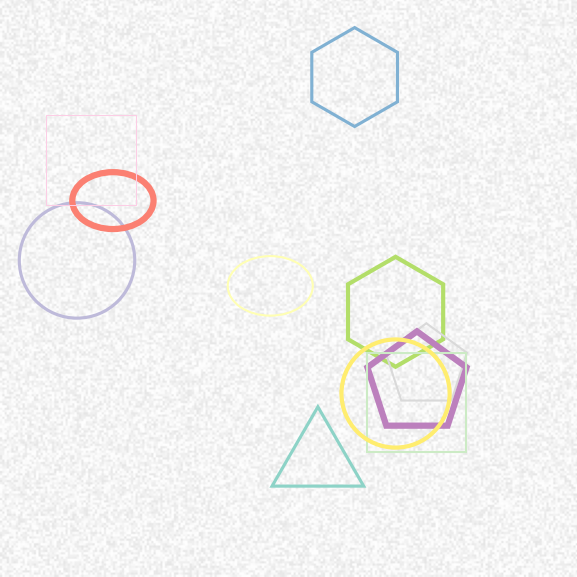[{"shape": "triangle", "thickness": 1.5, "radius": 0.46, "center": [0.55, 0.203]}, {"shape": "oval", "thickness": 1, "radius": 0.37, "center": [0.468, 0.504]}, {"shape": "circle", "thickness": 1.5, "radius": 0.5, "center": [0.133, 0.548]}, {"shape": "oval", "thickness": 3, "radius": 0.35, "center": [0.196, 0.652]}, {"shape": "hexagon", "thickness": 1.5, "radius": 0.43, "center": [0.614, 0.866]}, {"shape": "hexagon", "thickness": 2, "radius": 0.48, "center": [0.685, 0.459]}, {"shape": "square", "thickness": 0.5, "radius": 0.39, "center": [0.158, 0.721]}, {"shape": "pentagon", "thickness": 1, "radius": 0.37, "center": [0.738, 0.365]}, {"shape": "pentagon", "thickness": 3, "radius": 0.45, "center": [0.722, 0.335]}, {"shape": "square", "thickness": 1, "radius": 0.43, "center": [0.721, 0.302]}, {"shape": "circle", "thickness": 2, "radius": 0.47, "center": [0.685, 0.318]}]